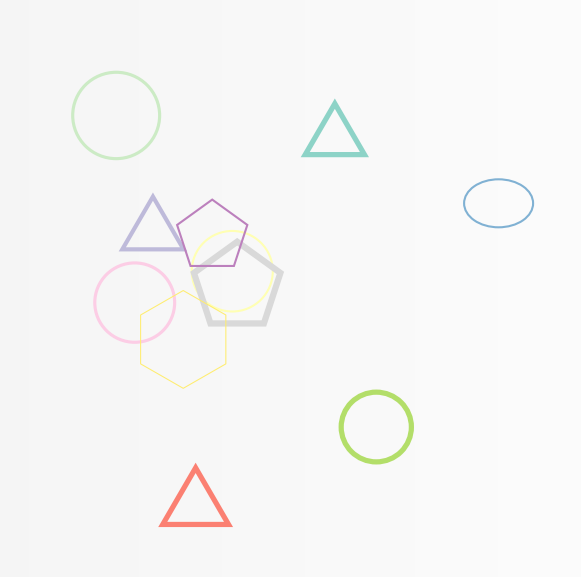[{"shape": "triangle", "thickness": 2.5, "radius": 0.29, "center": [0.576, 0.761]}, {"shape": "circle", "thickness": 1, "radius": 0.35, "center": [0.4, 0.529]}, {"shape": "triangle", "thickness": 2, "radius": 0.3, "center": [0.263, 0.598]}, {"shape": "triangle", "thickness": 2.5, "radius": 0.33, "center": [0.337, 0.124]}, {"shape": "oval", "thickness": 1, "radius": 0.3, "center": [0.858, 0.647]}, {"shape": "circle", "thickness": 2.5, "radius": 0.3, "center": [0.647, 0.26]}, {"shape": "circle", "thickness": 1.5, "radius": 0.34, "center": [0.232, 0.475]}, {"shape": "pentagon", "thickness": 3, "radius": 0.39, "center": [0.408, 0.502]}, {"shape": "pentagon", "thickness": 1, "radius": 0.32, "center": [0.365, 0.59]}, {"shape": "circle", "thickness": 1.5, "radius": 0.37, "center": [0.2, 0.799]}, {"shape": "hexagon", "thickness": 0.5, "radius": 0.42, "center": [0.315, 0.411]}]